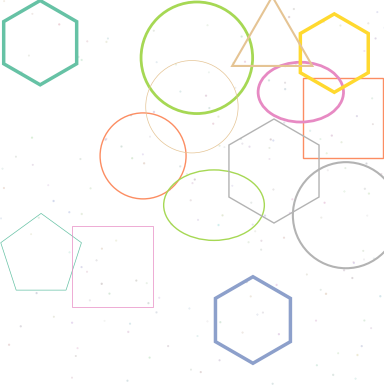[{"shape": "pentagon", "thickness": 0.5, "radius": 0.55, "center": [0.107, 0.336]}, {"shape": "hexagon", "thickness": 2.5, "radius": 0.55, "center": [0.104, 0.889]}, {"shape": "square", "thickness": 1, "radius": 0.52, "center": [0.89, 0.694]}, {"shape": "circle", "thickness": 1, "radius": 0.56, "center": [0.372, 0.595]}, {"shape": "hexagon", "thickness": 2.5, "radius": 0.56, "center": [0.657, 0.169]}, {"shape": "oval", "thickness": 2, "radius": 0.55, "center": [0.781, 0.761]}, {"shape": "square", "thickness": 0.5, "radius": 0.52, "center": [0.292, 0.308]}, {"shape": "circle", "thickness": 2, "radius": 0.72, "center": [0.511, 0.85]}, {"shape": "oval", "thickness": 1, "radius": 0.65, "center": [0.556, 0.467]}, {"shape": "hexagon", "thickness": 2.5, "radius": 0.51, "center": [0.868, 0.862]}, {"shape": "circle", "thickness": 0.5, "radius": 0.6, "center": [0.499, 0.723]}, {"shape": "triangle", "thickness": 1.5, "radius": 0.6, "center": [0.707, 0.889]}, {"shape": "circle", "thickness": 1.5, "radius": 0.69, "center": [0.898, 0.441]}, {"shape": "hexagon", "thickness": 1, "radius": 0.68, "center": [0.712, 0.556]}]